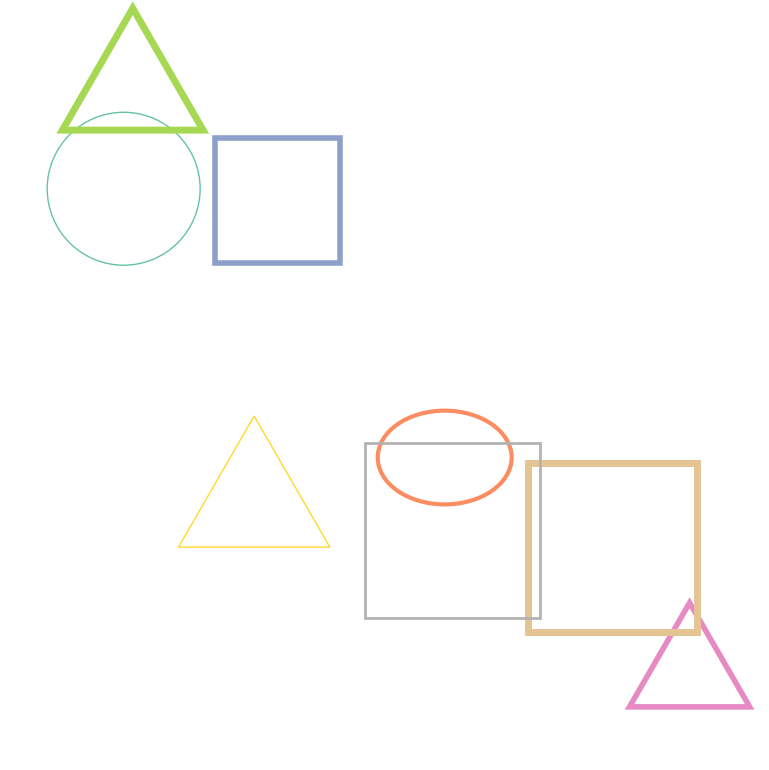[{"shape": "circle", "thickness": 0.5, "radius": 0.5, "center": [0.161, 0.755]}, {"shape": "oval", "thickness": 1.5, "radius": 0.43, "center": [0.578, 0.406]}, {"shape": "square", "thickness": 2, "radius": 0.41, "center": [0.36, 0.74]}, {"shape": "triangle", "thickness": 2, "radius": 0.45, "center": [0.896, 0.127]}, {"shape": "triangle", "thickness": 2.5, "radius": 0.53, "center": [0.172, 0.884]}, {"shape": "triangle", "thickness": 0.5, "radius": 0.57, "center": [0.33, 0.346]}, {"shape": "square", "thickness": 2.5, "radius": 0.55, "center": [0.795, 0.289]}, {"shape": "square", "thickness": 1, "radius": 0.57, "center": [0.588, 0.311]}]